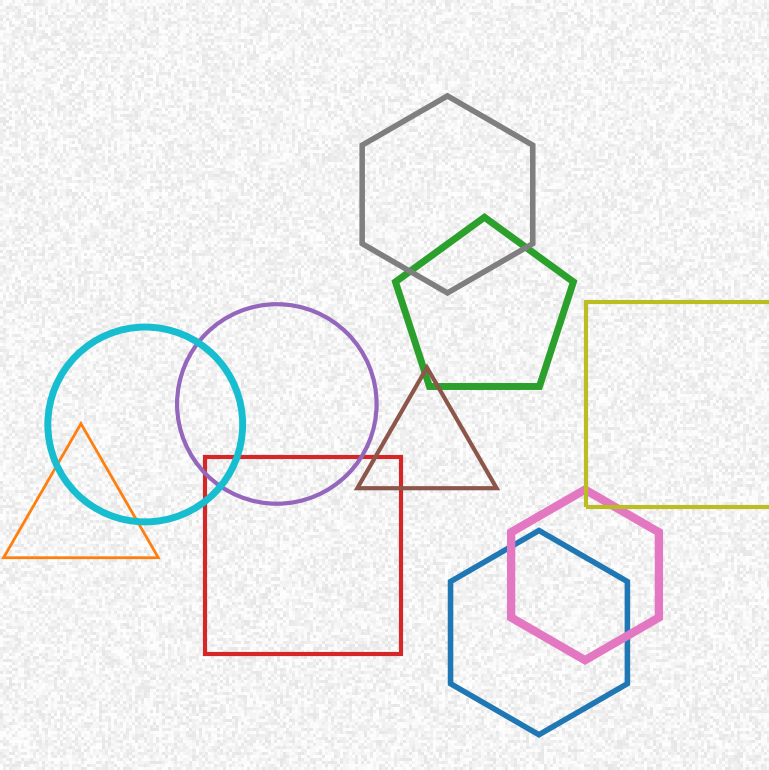[{"shape": "hexagon", "thickness": 2, "radius": 0.66, "center": [0.7, 0.178]}, {"shape": "triangle", "thickness": 1, "radius": 0.58, "center": [0.105, 0.334]}, {"shape": "pentagon", "thickness": 2.5, "radius": 0.61, "center": [0.629, 0.596]}, {"shape": "square", "thickness": 1.5, "radius": 0.64, "center": [0.393, 0.279]}, {"shape": "circle", "thickness": 1.5, "radius": 0.65, "center": [0.36, 0.475]}, {"shape": "triangle", "thickness": 1.5, "radius": 0.52, "center": [0.555, 0.418]}, {"shape": "hexagon", "thickness": 3, "radius": 0.55, "center": [0.76, 0.253]}, {"shape": "hexagon", "thickness": 2, "radius": 0.64, "center": [0.581, 0.748]}, {"shape": "square", "thickness": 1.5, "radius": 0.66, "center": [0.894, 0.475]}, {"shape": "circle", "thickness": 2.5, "radius": 0.63, "center": [0.189, 0.449]}]